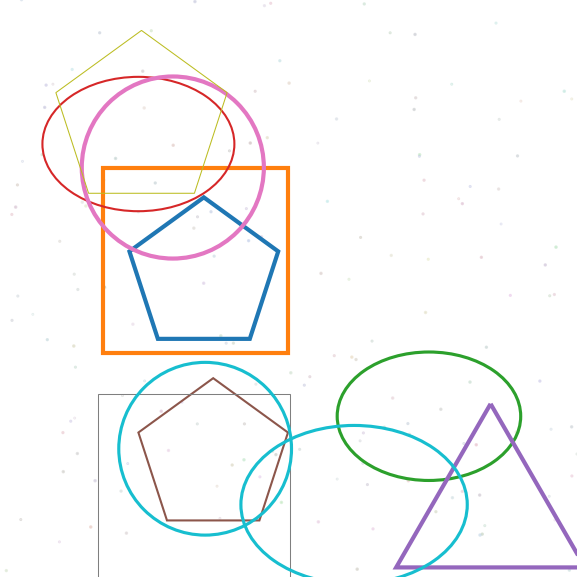[{"shape": "pentagon", "thickness": 2, "radius": 0.68, "center": [0.353, 0.522]}, {"shape": "square", "thickness": 2, "radius": 0.8, "center": [0.338, 0.548]}, {"shape": "oval", "thickness": 1.5, "radius": 0.79, "center": [0.743, 0.278]}, {"shape": "oval", "thickness": 1, "radius": 0.83, "center": [0.24, 0.75]}, {"shape": "triangle", "thickness": 2, "radius": 0.94, "center": [0.85, 0.111]}, {"shape": "pentagon", "thickness": 1, "radius": 0.68, "center": [0.369, 0.208]}, {"shape": "circle", "thickness": 2, "radius": 0.79, "center": [0.299, 0.709]}, {"shape": "square", "thickness": 0.5, "radius": 0.83, "center": [0.336, 0.15]}, {"shape": "pentagon", "thickness": 0.5, "radius": 0.78, "center": [0.245, 0.791]}, {"shape": "oval", "thickness": 1.5, "radius": 0.98, "center": [0.613, 0.125]}, {"shape": "circle", "thickness": 1.5, "radius": 0.75, "center": [0.355, 0.222]}]